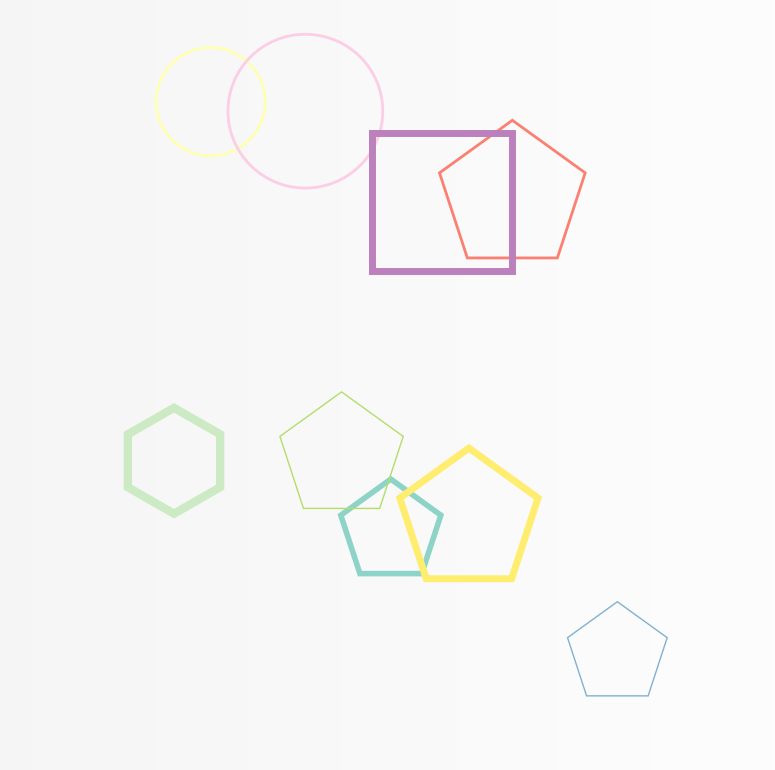[{"shape": "pentagon", "thickness": 2, "radius": 0.34, "center": [0.504, 0.31]}, {"shape": "circle", "thickness": 1, "radius": 0.35, "center": [0.272, 0.868]}, {"shape": "pentagon", "thickness": 1, "radius": 0.49, "center": [0.661, 0.745]}, {"shape": "pentagon", "thickness": 0.5, "radius": 0.34, "center": [0.797, 0.151]}, {"shape": "pentagon", "thickness": 0.5, "radius": 0.42, "center": [0.441, 0.407]}, {"shape": "circle", "thickness": 1, "radius": 0.5, "center": [0.394, 0.856]}, {"shape": "square", "thickness": 2.5, "radius": 0.45, "center": [0.57, 0.737]}, {"shape": "hexagon", "thickness": 3, "radius": 0.34, "center": [0.225, 0.402]}, {"shape": "pentagon", "thickness": 2.5, "radius": 0.47, "center": [0.605, 0.324]}]